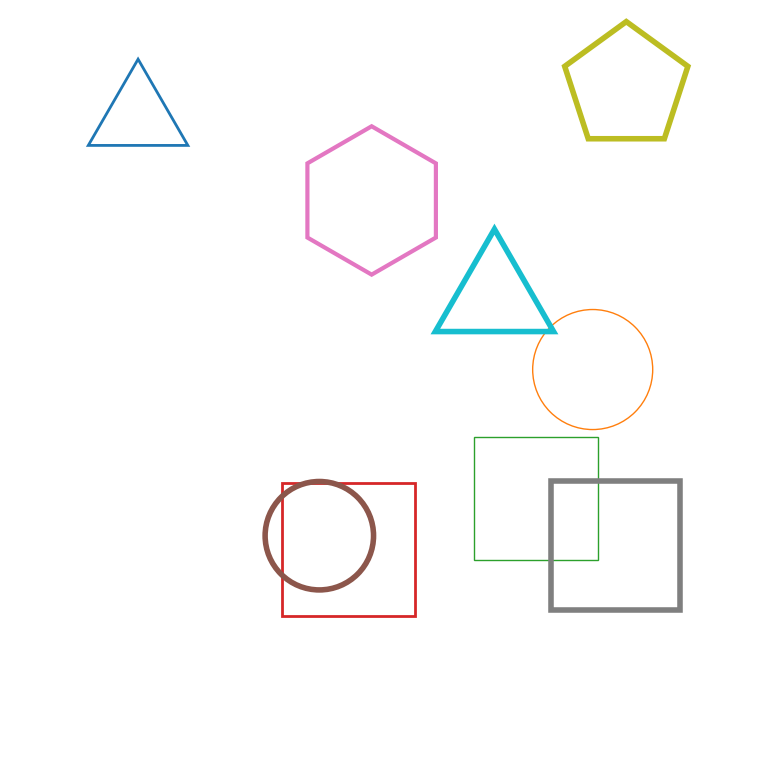[{"shape": "triangle", "thickness": 1, "radius": 0.37, "center": [0.179, 0.848]}, {"shape": "circle", "thickness": 0.5, "radius": 0.39, "center": [0.77, 0.52]}, {"shape": "square", "thickness": 0.5, "radius": 0.4, "center": [0.696, 0.352]}, {"shape": "square", "thickness": 1, "radius": 0.43, "center": [0.453, 0.286]}, {"shape": "circle", "thickness": 2, "radius": 0.35, "center": [0.415, 0.304]}, {"shape": "hexagon", "thickness": 1.5, "radius": 0.48, "center": [0.483, 0.74]}, {"shape": "square", "thickness": 2, "radius": 0.42, "center": [0.8, 0.292]}, {"shape": "pentagon", "thickness": 2, "radius": 0.42, "center": [0.813, 0.888]}, {"shape": "triangle", "thickness": 2, "radius": 0.44, "center": [0.642, 0.614]}]